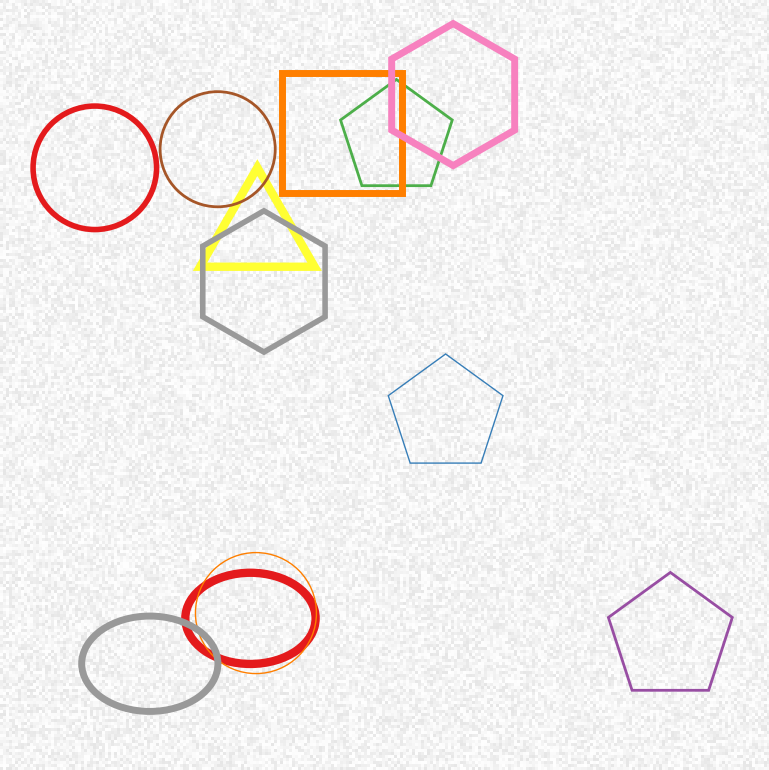[{"shape": "circle", "thickness": 2, "radius": 0.4, "center": [0.123, 0.782]}, {"shape": "oval", "thickness": 3, "radius": 0.42, "center": [0.325, 0.197]}, {"shape": "pentagon", "thickness": 0.5, "radius": 0.39, "center": [0.579, 0.462]}, {"shape": "pentagon", "thickness": 1, "radius": 0.38, "center": [0.515, 0.821]}, {"shape": "pentagon", "thickness": 1, "radius": 0.42, "center": [0.871, 0.172]}, {"shape": "square", "thickness": 2.5, "radius": 0.39, "center": [0.444, 0.827]}, {"shape": "circle", "thickness": 0.5, "radius": 0.39, "center": [0.332, 0.204]}, {"shape": "triangle", "thickness": 3, "radius": 0.43, "center": [0.334, 0.697]}, {"shape": "circle", "thickness": 1, "radius": 0.37, "center": [0.283, 0.806]}, {"shape": "hexagon", "thickness": 2.5, "radius": 0.46, "center": [0.589, 0.877]}, {"shape": "hexagon", "thickness": 2, "radius": 0.46, "center": [0.343, 0.634]}, {"shape": "oval", "thickness": 2.5, "radius": 0.44, "center": [0.195, 0.138]}]